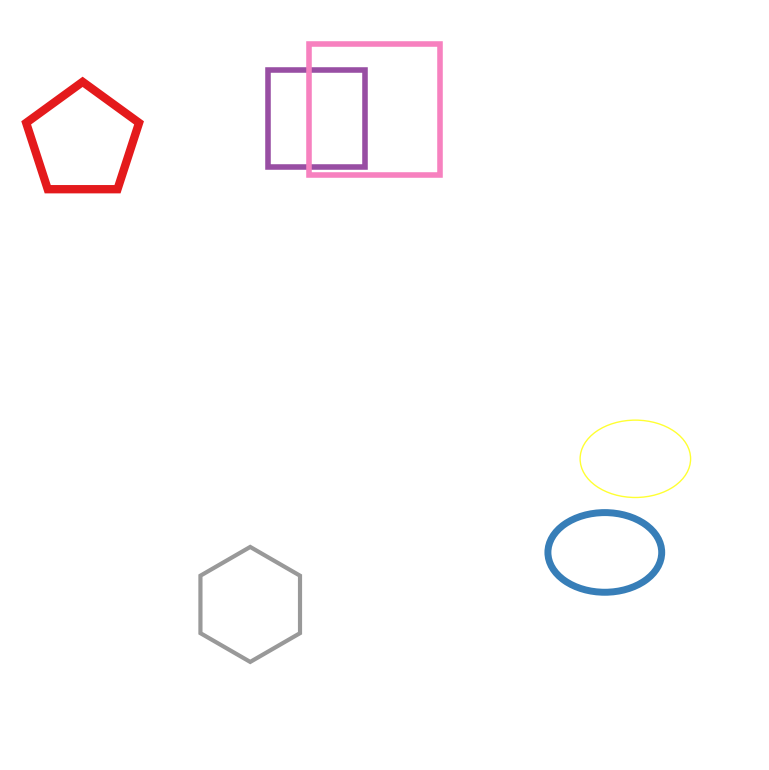[{"shape": "pentagon", "thickness": 3, "radius": 0.39, "center": [0.107, 0.817]}, {"shape": "oval", "thickness": 2.5, "radius": 0.37, "center": [0.785, 0.283]}, {"shape": "square", "thickness": 2, "radius": 0.32, "center": [0.411, 0.846]}, {"shape": "oval", "thickness": 0.5, "radius": 0.36, "center": [0.825, 0.404]}, {"shape": "square", "thickness": 2, "radius": 0.42, "center": [0.486, 0.858]}, {"shape": "hexagon", "thickness": 1.5, "radius": 0.37, "center": [0.325, 0.215]}]